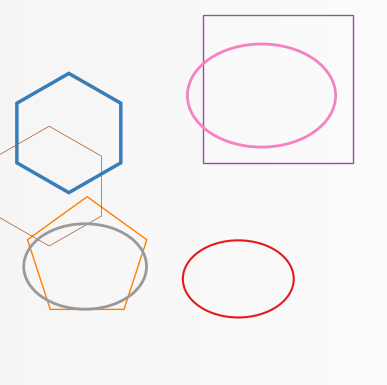[{"shape": "oval", "thickness": 1.5, "radius": 0.72, "center": [0.615, 0.276]}, {"shape": "hexagon", "thickness": 2.5, "radius": 0.77, "center": [0.178, 0.654]}, {"shape": "square", "thickness": 1, "radius": 0.96, "center": [0.717, 0.768]}, {"shape": "pentagon", "thickness": 1, "radius": 0.81, "center": [0.225, 0.327]}, {"shape": "hexagon", "thickness": 0.5, "radius": 0.78, "center": [0.127, 0.517]}, {"shape": "oval", "thickness": 2, "radius": 0.96, "center": [0.675, 0.752]}, {"shape": "oval", "thickness": 2, "radius": 0.79, "center": [0.22, 0.308]}]